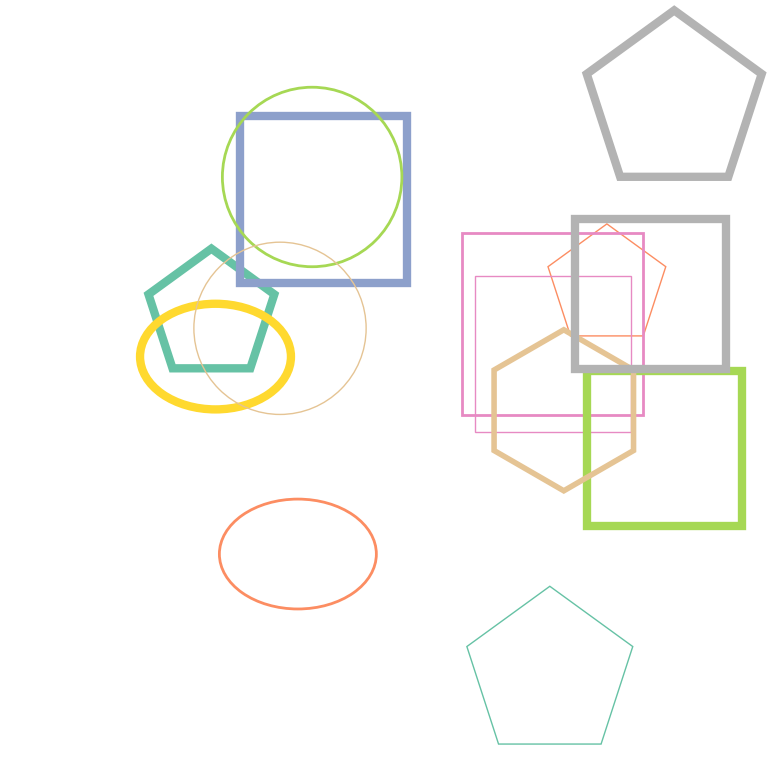[{"shape": "pentagon", "thickness": 3, "radius": 0.43, "center": [0.275, 0.591]}, {"shape": "pentagon", "thickness": 0.5, "radius": 0.57, "center": [0.714, 0.125]}, {"shape": "pentagon", "thickness": 0.5, "radius": 0.4, "center": [0.788, 0.629]}, {"shape": "oval", "thickness": 1, "radius": 0.51, "center": [0.387, 0.28]}, {"shape": "square", "thickness": 3, "radius": 0.54, "center": [0.42, 0.741]}, {"shape": "square", "thickness": 0.5, "radius": 0.51, "center": [0.719, 0.54]}, {"shape": "square", "thickness": 1, "radius": 0.59, "center": [0.718, 0.579]}, {"shape": "circle", "thickness": 1, "radius": 0.58, "center": [0.405, 0.77]}, {"shape": "square", "thickness": 3, "radius": 0.5, "center": [0.863, 0.418]}, {"shape": "oval", "thickness": 3, "radius": 0.49, "center": [0.28, 0.537]}, {"shape": "hexagon", "thickness": 2, "radius": 0.52, "center": [0.732, 0.467]}, {"shape": "circle", "thickness": 0.5, "radius": 0.56, "center": [0.364, 0.574]}, {"shape": "square", "thickness": 3, "radius": 0.49, "center": [0.845, 0.618]}, {"shape": "pentagon", "thickness": 3, "radius": 0.6, "center": [0.876, 0.867]}]